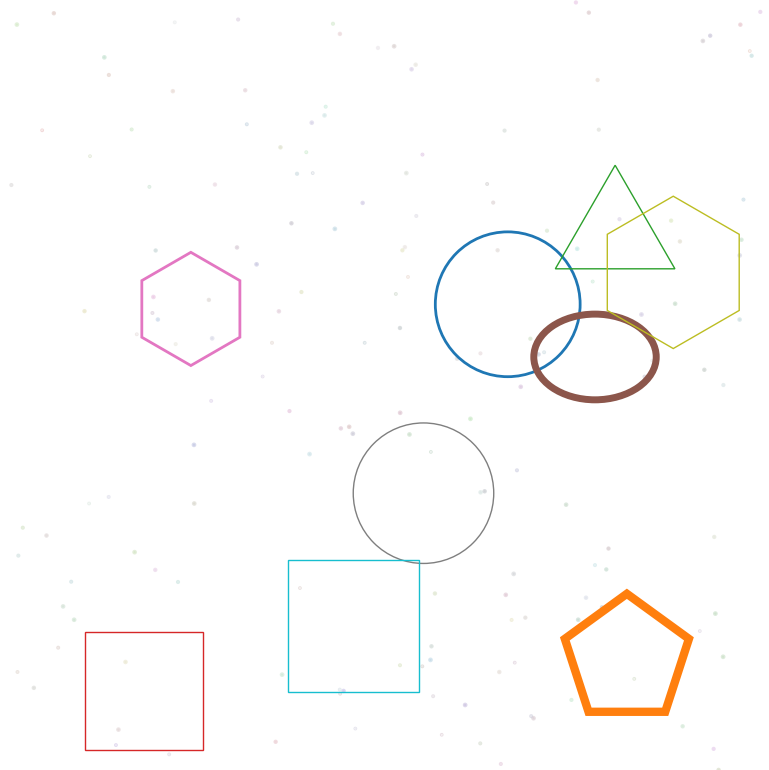[{"shape": "circle", "thickness": 1, "radius": 0.47, "center": [0.659, 0.605]}, {"shape": "pentagon", "thickness": 3, "radius": 0.42, "center": [0.814, 0.144]}, {"shape": "triangle", "thickness": 0.5, "radius": 0.45, "center": [0.799, 0.696]}, {"shape": "square", "thickness": 0.5, "radius": 0.38, "center": [0.188, 0.103]}, {"shape": "oval", "thickness": 2.5, "radius": 0.4, "center": [0.773, 0.536]}, {"shape": "hexagon", "thickness": 1, "radius": 0.37, "center": [0.248, 0.599]}, {"shape": "circle", "thickness": 0.5, "radius": 0.46, "center": [0.55, 0.359]}, {"shape": "hexagon", "thickness": 0.5, "radius": 0.49, "center": [0.874, 0.646]}, {"shape": "square", "thickness": 0.5, "radius": 0.43, "center": [0.459, 0.187]}]